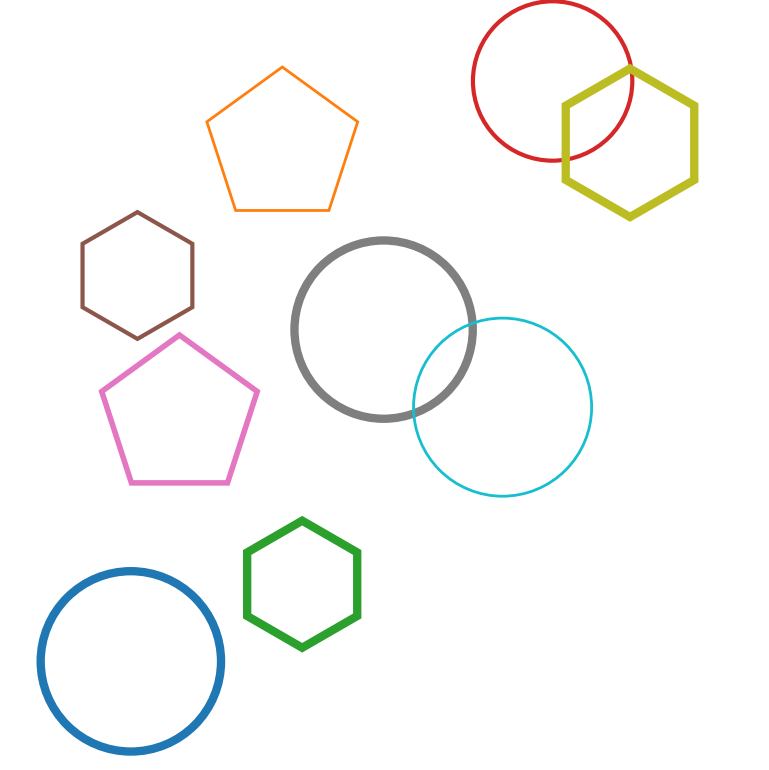[{"shape": "circle", "thickness": 3, "radius": 0.59, "center": [0.17, 0.141]}, {"shape": "pentagon", "thickness": 1, "radius": 0.51, "center": [0.367, 0.81]}, {"shape": "hexagon", "thickness": 3, "radius": 0.41, "center": [0.392, 0.241]}, {"shape": "circle", "thickness": 1.5, "radius": 0.52, "center": [0.718, 0.895]}, {"shape": "hexagon", "thickness": 1.5, "radius": 0.41, "center": [0.179, 0.642]}, {"shape": "pentagon", "thickness": 2, "radius": 0.53, "center": [0.233, 0.459]}, {"shape": "circle", "thickness": 3, "radius": 0.58, "center": [0.498, 0.572]}, {"shape": "hexagon", "thickness": 3, "radius": 0.48, "center": [0.818, 0.815]}, {"shape": "circle", "thickness": 1, "radius": 0.58, "center": [0.653, 0.471]}]